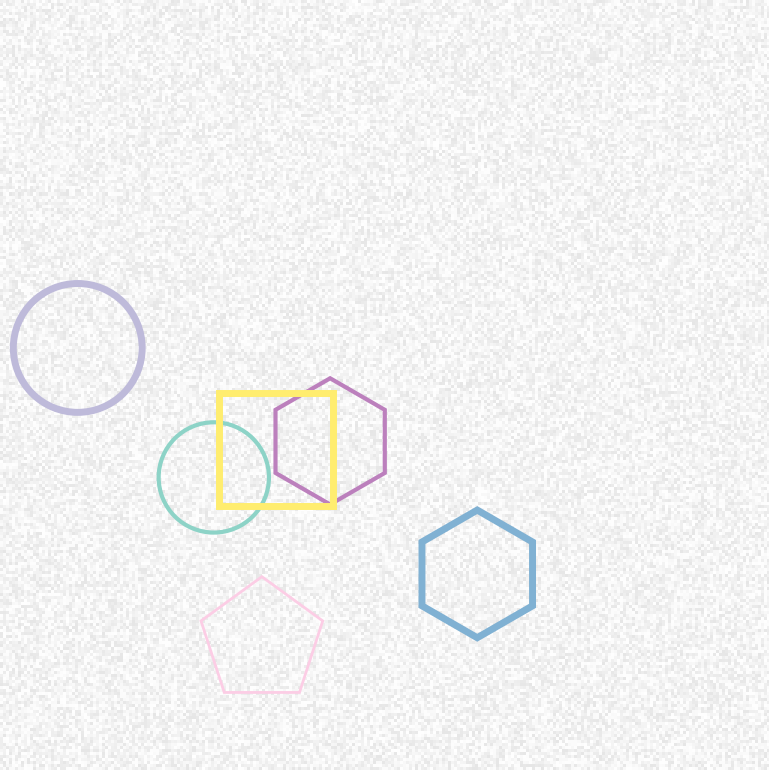[{"shape": "circle", "thickness": 1.5, "radius": 0.36, "center": [0.278, 0.38]}, {"shape": "circle", "thickness": 2.5, "radius": 0.42, "center": [0.101, 0.548]}, {"shape": "hexagon", "thickness": 2.5, "radius": 0.41, "center": [0.62, 0.255]}, {"shape": "pentagon", "thickness": 1, "radius": 0.42, "center": [0.34, 0.168]}, {"shape": "hexagon", "thickness": 1.5, "radius": 0.41, "center": [0.429, 0.427]}, {"shape": "square", "thickness": 2.5, "radius": 0.37, "center": [0.359, 0.416]}]